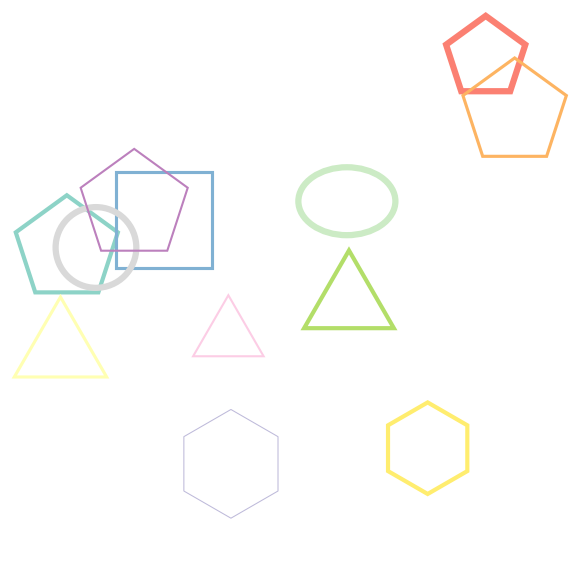[{"shape": "pentagon", "thickness": 2, "radius": 0.46, "center": [0.116, 0.568]}, {"shape": "triangle", "thickness": 1.5, "radius": 0.46, "center": [0.105, 0.393]}, {"shape": "hexagon", "thickness": 0.5, "radius": 0.47, "center": [0.4, 0.196]}, {"shape": "pentagon", "thickness": 3, "radius": 0.36, "center": [0.841, 0.9]}, {"shape": "square", "thickness": 1.5, "radius": 0.42, "center": [0.284, 0.618]}, {"shape": "pentagon", "thickness": 1.5, "radius": 0.47, "center": [0.891, 0.805]}, {"shape": "triangle", "thickness": 2, "radius": 0.45, "center": [0.604, 0.476]}, {"shape": "triangle", "thickness": 1, "radius": 0.35, "center": [0.395, 0.417]}, {"shape": "circle", "thickness": 3, "radius": 0.35, "center": [0.166, 0.571]}, {"shape": "pentagon", "thickness": 1, "radius": 0.49, "center": [0.232, 0.644]}, {"shape": "oval", "thickness": 3, "radius": 0.42, "center": [0.601, 0.651]}, {"shape": "hexagon", "thickness": 2, "radius": 0.4, "center": [0.741, 0.223]}]